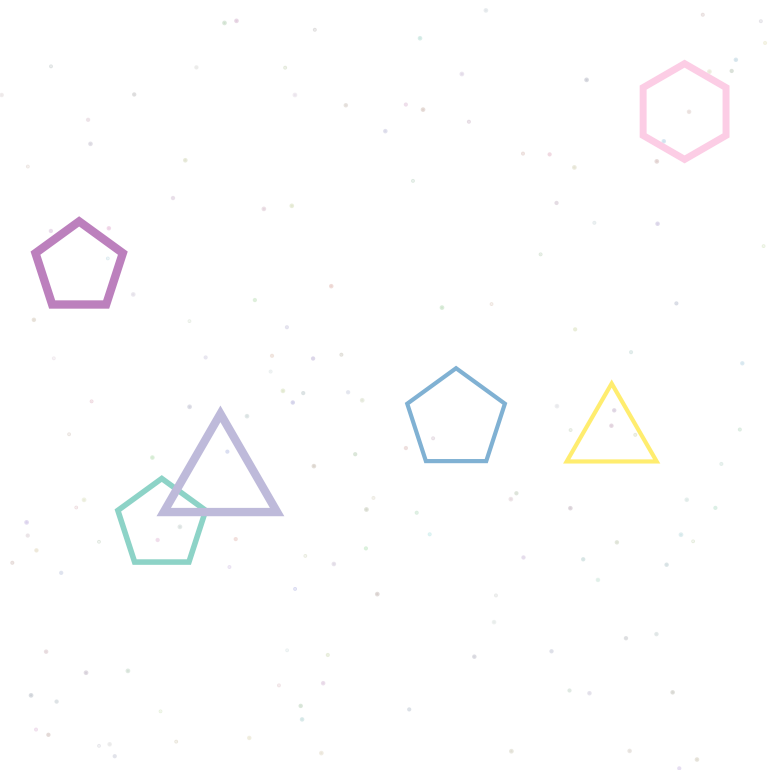[{"shape": "pentagon", "thickness": 2, "radius": 0.3, "center": [0.21, 0.319]}, {"shape": "triangle", "thickness": 3, "radius": 0.43, "center": [0.286, 0.377]}, {"shape": "pentagon", "thickness": 1.5, "radius": 0.33, "center": [0.592, 0.455]}, {"shape": "hexagon", "thickness": 2.5, "radius": 0.31, "center": [0.889, 0.855]}, {"shape": "pentagon", "thickness": 3, "radius": 0.3, "center": [0.103, 0.653]}, {"shape": "triangle", "thickness": 1.5, "radius": 0.34, "center": [0.794, 0.434]}]